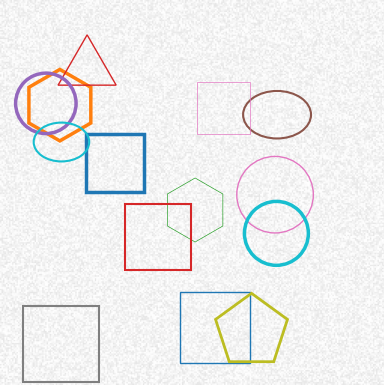[{"shape": "square", "thickness": 2.5, "radius": 0.38, "center": [0.299, 0.576]}, {"shape": "square", "thickness": 1, "radius": 0.46, "center": [0.558, 0.149]}, {"shape": "hexagon", "thickness": 2.5, "radius": 0.46, "center": [0.155, 0.727]}, {"shape": "hexagon", "thickness": 0.5, "radius": 0.42, "center": [0.507, 0.455]}, {"shape": "square", "thickness": 1.5, "radius": 0.43, "center": [0.411, 0.385]}, {"shape": "triangle", "thickness": 1, "radius": 0.44, "center": [0.226, 0.822]}, {"shape": "circle", "thickness": 2.5, "radius": 0.39, "center": [0.119, 0.732]}, {"shape": "oval", "thickness": 1.5, "radius": 0.44, "center": [0.72, 0.702]}, {"shape": "circle", "thickness": 1, "radius": 0.5, "center": [0.714, 0.494]}, {"shape": "square", "thickness": 0.5, "radius": 0.34, "center": [0.581, 0.719]}, {"shape": "square", "thickness": 1.5, "radius": 0.49, "center": [0.159, 0.107]}, {"shape": "pentagon", "thickness": 2, "radius": 0.49, "center": [0.653, 0.14]}, {"shape": "oval", "thickness": 1.5, "radius": 0.36, "center": [0.16, 0.631]}, {"shape": "circle", "thickness": 2.5, "radius": 0.42, "center": [0.718, 0.394]}]